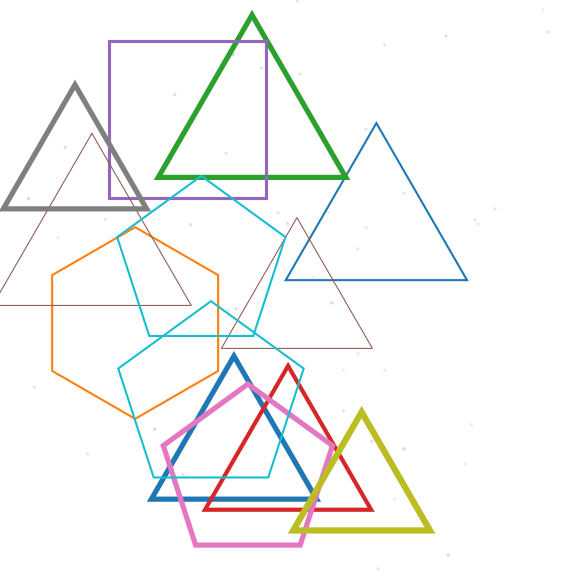[{"shape": "triangle", "thickness": 1, "radius": 0.91, "center": [0.652, 0.605]}, {"shape": "triangle", "thickness": 2.5, "radius": 0.83, "center": [0.405, 0.217]}, {"shape": "hexagon", "thickness": 1, "radius": 0.83, "center": [0.234, 0.44]}, {"shape": "triangle", "thickness": 2.5, "radius": 0.94, "center": [0.436, 0.786]}, {"shape": "triangle", "thickness": 2, "radius": 0.83, "center": [0.499, 0.199]}, {"shape": "square", "thickness": 1.5, "radius": 0.68, "center": [0.324, 0.792]}, {"shape": "triangle", "thickness": 0.5, "radius": 0.75, "center": [0.514, 0.471]}, {"shape": "triangle", "thickness": 0.5, "radius": 0.99, "center": [0.159, 0.57]}, {"shape": "pentagon", "thickness": 2.5, "radius": 0.77, "center": [0.429, 0.18]}, {"shape": "triangle", "thickness": 2.5, "radius": 0.72, "center": [0.13, 0.709]}, {"shape": "triangle", "thickness": 3, "radius": 0.68, "center": [0.626, 0.149]}, {"shape": "pentagon", "thickness": 1, "radius": 0.84, "center": [0.365, 0.309]}, {"shape": "pentagon", "thickness": 1, "radius": 0.77, "center": [0.349, 0.541]}]